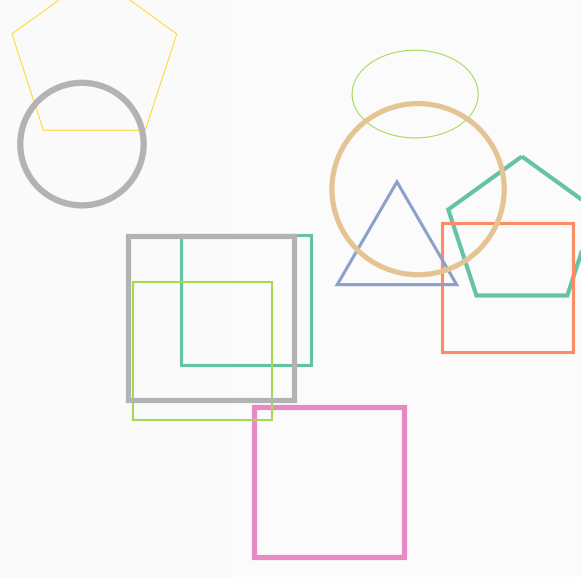[{"shape": "square", "thickness": 1.5, "radius": 0.56, "center": [0.423, 0.48]}, {"shape": "pentagon", "thickness": 2, "radius": 0.67, "center": [0.898, 0.595]}, {"shape": "square", "thickness": 1.5, "radius": 0.56, "center": [0.873, 0.501]}, {"shape": "triangle", "thickness": 1.5, "radius": 0.59, "center": [0.683, 0.566]}, {"shape": "square", "thickness": 2.5, "radius": 0.65, "center": [0.566, 0.165]}, {"shape": "square", "thickness": 1, "radius": 0.6, "center": [0.348, 0.392]}, {"shape": "oval", "thickness": 0.5, "radius": 0.54, "center": [0.714, 0.836]}, {"shape": "pentagon", "thickness": 0.5, "radius": 0.75, "center": [0.162, 0.894]}, {"shape": "circle", "thickness": 2.5, "radius": 0.74, "center": [0.719, 0.672]}, {"shape": "circle", "thickness": 3, "radius": 0.53, "center": [0.141, 0.75]}, {"shape": "square", "thickness": 2.5, "radius": 0.71, "center": [0.363, 0.449]}]